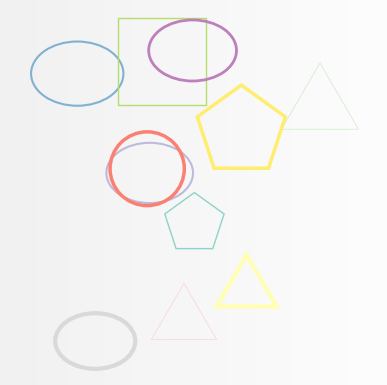[{"shape": "pentagon", "thickness": 1, "radius": 0.4, "center": [0.502, 0.419]}, {"shape": "triangle", "thickness": 3, "radius": 0.45, "center": [0.636, 0.249]}, {"shape": "oval", "thickness": 1.5, "radius": 0.56, "center": [0.386, 0.551]}, {"shape": "circle", "thickness": 2.5, "radius": 0.48, "center": [0.38, 0.562]}, {"shape": "oval", "thickness": 1.5, "radius": 0.6, "center": [0.199, 0.809]}, {"shape": "square", "thickness": 1, "radius": 0.56, "center": [0.418, 0.841]}, {"shape": "triangle", "thickness": 0.5, "radius": 0.49, "center": [0.475, 0.166]}, {"shape": "oval", "thickness": 3, "radius": 0.52, "center": [0.246, 0.114]}, {"shape": "oval", "thickness": 2, "radius": 0.57, "center": [0.497, 0.869]}, {"shape": "triangle", "thickness": 0.5, "radius": 0.57, "center": [0.826, 0.722]}, {"shape": "pentagon", "thickness": 2.5, "radius": 0.6, "center": [0.623, 0.66]}]